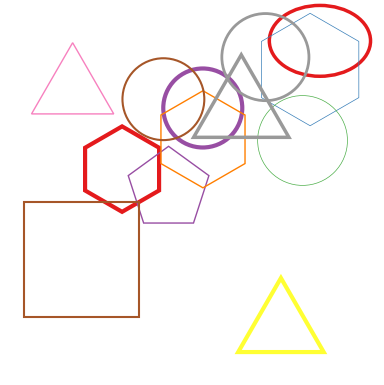[{"shape": "oval", "thickness": 2.5, "radius": 0.66, "center": [0.831, 0.894]}, {"shape": "hexagon", "thickness": 3, "radius": 0.55, "center": [0.317, 0.561]}, {"shape": "hexagon", "thickness": 0.5, "radius": 0.73, "center": [0.806, 0.819]}, {"shape": "circle", "thickness": 0.5, "radius": 0.58, "center": [0.786, 0.635]}, {"shape": "pentagon", "thickness": 1, "radius": 0.55, "center": [0.438, 0.51]}, {"shape": "circle", "thickness": 3, "radius": 0.51, "center": [0.527, 0.72]}, {"shape": "hexagon", "thickness": 1, "radius": 0.63, "center": [0.527, 0.638]}, {"shape": "triangle", "thickness": 3, "radius": 0.64, "center": [0.73, 0.15]}, {"shape": "square", "thickness": 1.5, "radius": 0.75, "center": [0.212, 0.325]}, {"shape": "circle", "thickness": 1.5, "radius": 0.53, "center": [0.424, 0.742]}, {"shape": "triangle", "thickness": 1, "radius": 0.62, "center": [0.189, 0.766]}, {"shape": "triangle", "thickness": 2.5, "radius": 0.71, "center": [0.627, 0.715]}, {"shape": "circle", "thickness": 2, "radius": 0.57, "center": [0.689, 0.852]}]